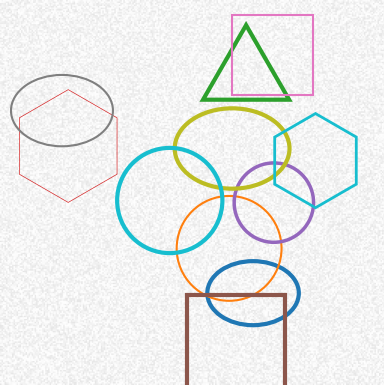[{"shape": "oval", "thickness": 3, "radius": 0.59, "center": [0.657, 0.239]}, {"shape": "circle", "thickness": 1.5, "radius": 0.68, "center": [0.595, 0.355]}, {"shape": "triangle", "thickness": 3, "radius": 0.65, "center": [0.639, 0.806]}, {"shape": "hexagon", "thickness": 0.5, "radius": 0.73, "center": [0.177, 0.621]}, {"shape": "circle", "thickness": 2.5, "radius": 0.52, "center": [0.711, 0.474]}, {"shape": "square", "thickness": 3, "radius": 0.64, "center": [0.612, 0.106]}, {"shape": "square", "thickness": 1.5, "radius": 0.52, "center": [0.707, 0.857]}, {"shape": "oval", "thickness": 1.5, "radius": 0.66, "center": [0.161, 0.713]}, {"shape": "oval", "thickness": 3, "radius": 0.75, "center": [0.603, 0.614]}, {"shape": "hexagon", "thickness": 2, "radius": 0.61, "center": [0.819, 0.583]}, {"shape": "circle", "thickness": 3, "radius": 0.68, "center": [0.441, 0.479]}]